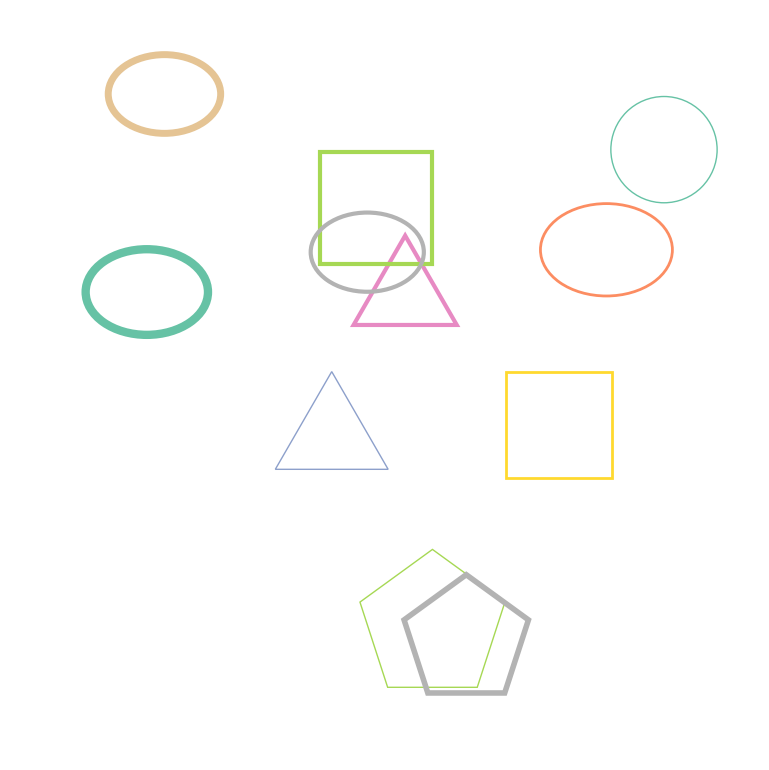[{"shape": "oval", "thickness": 3, "radius": 0.4, "center": [0.191, 0.621]}, {"shape": "circle", "thickness": 0.5, "radius": 0.35, "center": [0.862, 0.806]}, {"shape": "oval", "thickness": 1, "radius": 0.43, "center": [0.788, 0.676]}, {"shape": "triangle", "thickness": 0.5, "radius": 0.42, "center": [0.431, 0.433]}, {"shape": "triangle", "thickness": 1.5, "radius": 0.39, "center": [0.526, 0.617]}, {"shape": "pentagon", "thickness": 0.5, "radius": 0.49, "center": [0.562, 0.187]}, {"shape": "square", "thickness": 1.5, "radius": 0.36, "center": [0.488, 0.73]}, {"shape": "square", "thickness": 1, "radius": 0.34, "center": [0.726, 0.448]}, {"shape": "oval", "thickness": 2.5, "radius": 0.37, "center": [0.214, 0.878]}, {"shape": "pentagon", "thickness": 2, "radius": 0.42, "center": [0.606, 0.169]}, {"shape": "oval", "thickness": 1.5, "radius": 0.37, "center": [0.477, 0.673]}]